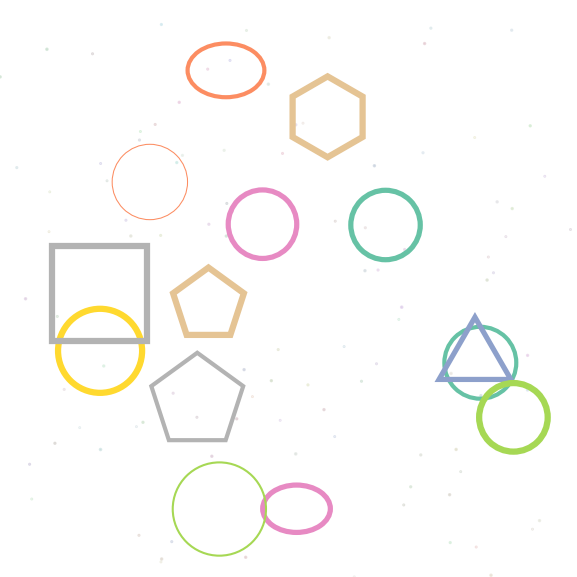[{"shape": "circle", "thickness": 2.5, "radius": 0.3, "center": [0.668, 0.61]}, {"shape": "circle", "thickness": 2, "radius": 0.31, "center": [0.832, 0.371]}, {"shape": "oval", "thickness": 2, "radius": 0.33, "center": [0.391, 0.877]}, {"shape": "circle", "thickness": 0.5, "radius": 0.33, "center": [0.259, 0.684]}, {"shape": "triangle", "thickness": 2.5, "radius": 0.36, "center": [0.822, 0.378]}, {"shape": "oval", "thickness": 2.5, "radius": 0.29, "center": [0.513, 0.118]}, {"shape": "circle", "thickness": 2.5, "radius": 0.3, "center": [0.455, 0.611]}, {"shape": "circle", "thickness": 3, "radius": 0.3, "center": [0.889, 0.276]}, {"shape": "circle", "thickness": 1, "radius": 0.4, "center": [0.38, 0.118]}, {"shape": "circle", "thickness": 3, "radius": 0.36, "center": [0.173, 0.392]}, {"shape": "hexagon", "thickness": 3, "radius": 0.35, "center": [0.567, 0.797]}, {"shape": "pentagon", "thickness": 3, "radius": 0.32, "center": [0.361, 0.471]}, {"shape": "pentagon", "thickness": 2, "radius": 0.42, "center": [0.342, 0.305]}, {"shape": "square", "thickness": 3, "radius": 0.41, "center": [0.172, 0.491]}]